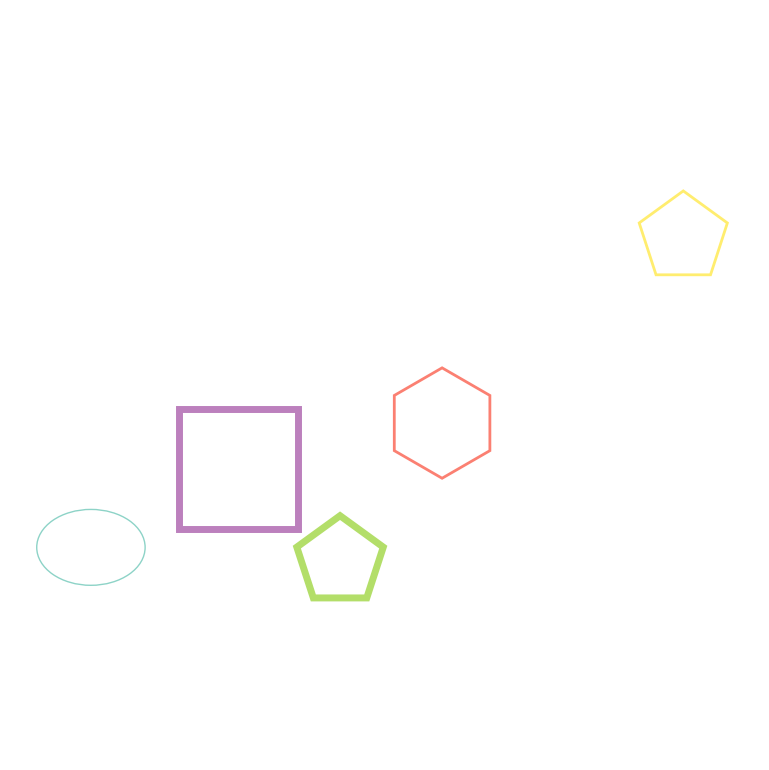[{"shape": "oval", "thickness": 0.5, "radius": 0.35, "center": [0.118, 0.289]}, {"shape": "hexagon", "thickness": 1, "radius": 0.36, "center": [0.574, 0.451]}, {"shape": "pentagon", "thickness": 2.5, "radius": 0.3, "center": [0.442, 0.271]}, {"shape": "square", "thickness": 2.5, "radius": 0.39, "center": [0.31, 0.39]}, {"shape": "pentagon", "thickness": 1, "radius": 0.3, "center": [0.887, 0.692]}]